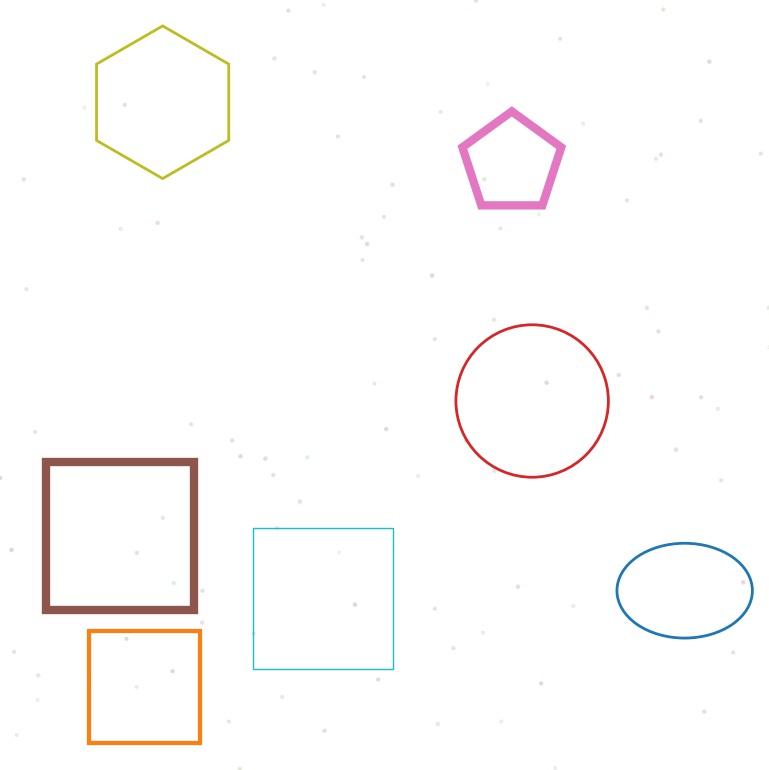[{"shape": "oval", "thickness": 1, "radius": 0.44, "center": [0.889, 0.233]}, {"shape": "square", "thickness": 1.5, "radius": 0.36, "center": [0.188, 0.108]}, {"shape": "circle", "thickness": 1, "radius": 0.49, "center": [0.691, 0.479]}, {"shape": "square", "thickness": 3, "radius": 0.48, "center": [0.156, 0.304]}, {"shape": "pentagon", "thickness": 3, "radius": 0.34, "center": [0.665, 0.788]}, {"shape": "hexagon", "thickness": 1, "radius": 0.5, "center": [0.211, 0.867]}, {"shape": "square", "thickness": 0.5, "radius": 0.46, "center": [0.42, 0.223]}]